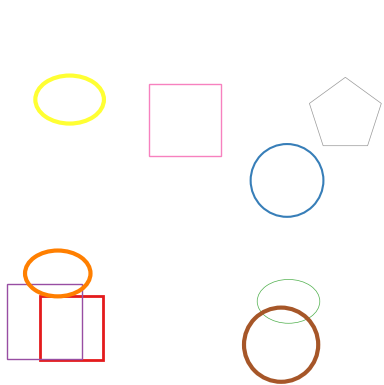[{"shape": "square", "thickness": 2, "radius": 0.41, "center": [0.187, 0.148]}, {"shape": "circle", "thickness": 1.5, "radius": 0.47, "center": [0.746, 0.531]}, {"shape": "oval", "thickness": 0.5, "radius": 0.41, "center": [0.749, 0.217]}, {"shape": "square", "thickness": 1, "radius": 0.49, "center": [0.117, 0.165]}, {"shape": "oval", "thickness": 3, "radius": 0.43, "center": [0.15, 0.29]}, {"shape": "oval", "thickness": 3, "radius": 0.45, "center": [0.181, 0.741]}, {"shape": "circle", "thickness": 3, "radius": 0.48, "center": [0.73, 0.105]}, {"shape": "square", "thickness": 1, "radius": 0.47, "center": [0.481, 0.688]}, {"shape": "pentagon", "thickness": 0.5, "radius": 0.49, "center": [0.897, 0.701]}]